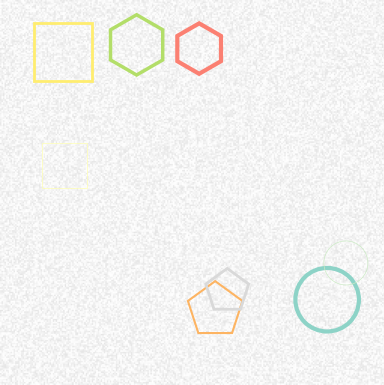[{"shape": "circle", "thickness": 3, "radius": 0.41, "center": [0.85, 0.222]}, {"shape": "square", "thickness": 0.5, "radius": 0.29, "center": [0.168, 0.57]}, {"shape": "hexagon", "thickness": 3, "radius": 0.33, "center": [0.517, 0.874]}, {"shape": "pentagon", "thickness": 1.5, "radius": 0.37, "center": [0.559, 0.195]}, {"shape": "hexagon", "thickness": 2.5, "radius": 0.39, "center": [0.355, 0.883]}, {"shape": "pentagon", "thickness": 2, "radius": 0.29, "center": [0.59, 0.244]}, {"shape": "circle", "thickness": 0.5, "radius": 0.29, "center": [0.898, 0.317]}, {"shape": "square", "thickness": 2, "radius": 0.38, "center": [0.164, 0.865]}]